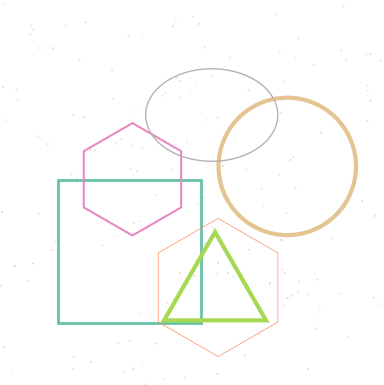[{"shape": "square", "thickness": 2, "radius": 0.93, "center": [0.337, 0.347]}, {"shape": "hexagon", "thickness": 0.5, "radius": 0.9, "center": [0.566, 0.253]}, {"shape": "hexagon", "thickness": 1.5, "radius": 0.73, "center": [0.344, 0.534]}, {"shape": "triangle", "thickness": 3, "radius": 0.76, "center": [0.559, 0.244]}, {"shape": "circle", "thickness": 3, "radius": 0.89, "center": [0.746, 0.568]}, {"shape": "oval", "thickness": 1, "radius": 0.86, "center": [0.55, 0.701]}]